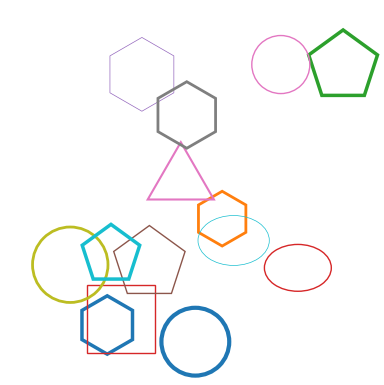[{"shape": "circle", "thickness": 3, "radius": 0.44, "center": [0.507, 0.112]}, {"shape": "hexagon", "thickness": 2.5, "radius": 0.38, "center": [0.279, 0.156]}, {"shape": "hexagon", "thickness": 2, "radius": 0.36, "center": [0.577, 0.432]}, {"shape": "pentagon", "thickness": 2.5, "radius": 0.47, "center": [0.891, 0.828]}, {"shape": "square", "thickness": 1, "radius": 0.44, "center": [0.315, 0.171]}, {"shape": "oval", "thickness": 1, "radius": 0.43, "center": [0.774, 0.304]}, {"shape": "hexagon", "thickness": 0.5, "radius": 0.48, "center": [0.369, 0.807]}, {"shape": "pentagon", "thickness": 1, "radius": 0.49, "center": [0.388, 0.317]}, {"shape": "triangle", "thickness": 1.5, "radius": 0.5, "center": [0.47, 0.531]}, {"shape": "circle", "thickness": 1, "radius": 0.38, "center": [0.729, 0.832]}, {"shape": "hexagon", "thickness": 2, "radius": 0.43, "center": [0.485, 0.701]}, {"shape": "circle", "thickness": 2, "radius": 0.49, "center": [0.182, 0.312]}, {"shape": "oval", "thickness": 0.5, "radius": 0.46, "center": [0.607, 0.375]}, {"shape": "pentagon", "thickness": 2.5, "radius": 0.39, "center": [0.288, 0.339]}]